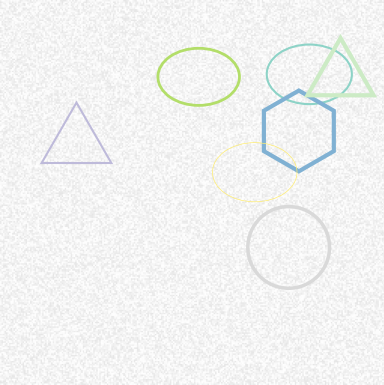[{"shape": "oval", "thickness": 1.5, "radius": 0.55, "center": [0.803, 0.807]}, {"shape": "triangle", "thickness": 1.5, "radius": 0.52, "center": [0.199, 0.629]}, {"shape": "hexagon", "thickness": 3, "radius": 0.52, "center": [0.776, 0.66]}, {"shape": "oval", "thickness": 2, "radius": 0.53, "center": [0.516, 0.8]}, {"shape": "circle", "thickness": 2.5, "radius": 0.53, "center": [0.75, 0.357]}, {"shape": "triangle", "thickness": 3, "radius": 0.5, "center": [0.884, 0.802]}, {"shape": "oval", "thickness": 0.5, "radius": 0.55, "center": [0.662, 0.553]}]